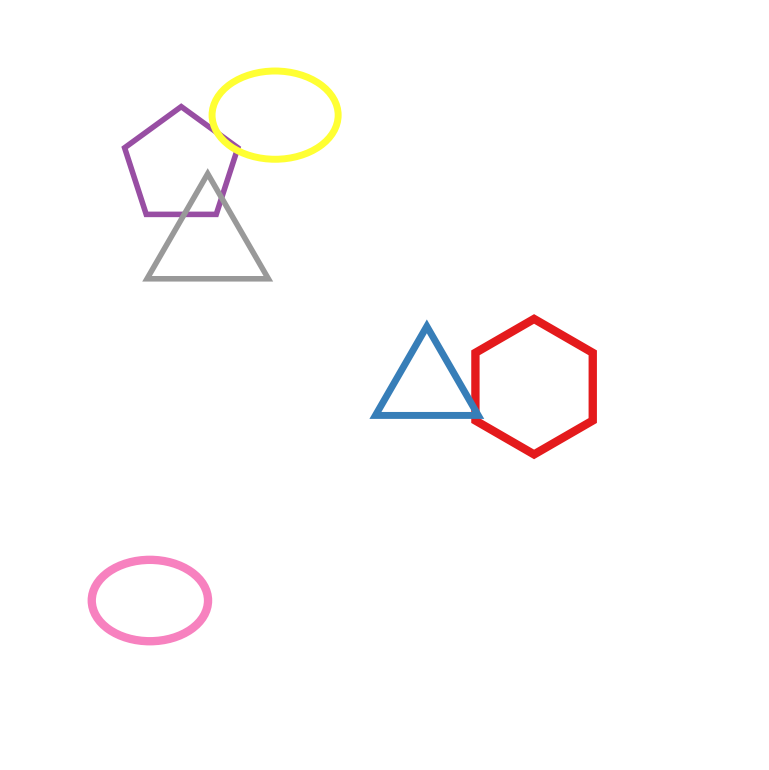[{"shape": "hexagon", "thickness": 3, "radius": 0.44, "center": [0.694, 0.498]}, {"shape": "triangle", "thickness": 2.5, "radius": 0.39, "center": [0.554, 0.499]}, {"shape": "pentagon", "thickness": 2, "radius": 0.39, "center": [0.235, 0.784]}, {"shape": "oval", "thickness": 2.5, "radius": 0.41, "center": [0.357, 0.85]}, {"shape": "oval", "thickness": 3, "radius": 0.38, "center": [0.195, 0.22]}, {"shape": "triangle", "thickness": 2, "radius": 0.45, "center": [0.27, 0.683]}]